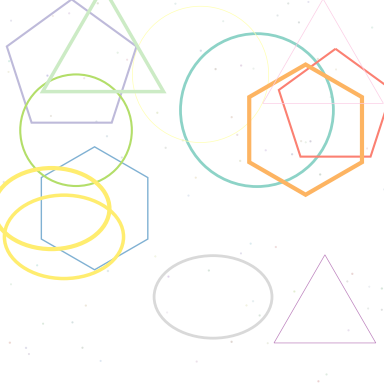[{"shape": "circle", "thickness": 2, "radius": 0.99, "center": [0.667, 0.714]}, {"shape": "circle", "thickness": 0.5, "radius": 0.89, "center": [0.521, 0.807]}, {"shape": "pentagon", "thickness": 1.5, "radius": 0.89, "center": [0.186, 0.825]}, {"shape": "pentagon", "thickness": 1.5, "radius": 0.77, "center": [0.871, 0.718]}, {"shape": "hexagon", "thickness": 1, "radius": 0.8, "center": [0.246, 0.459]}, {"shape": "hexagon", "thickness": 3, "radius": 0.85, "center": [0.794, 0.663]}, {"shape": "circle", "thickness": 1.5, "radius": 0.72, "center": [0.198, 0.662]}, {"shape": "triangle", "thickness": 0.5, "radius": 0.9, "center": [0.839, 0.822]}, {"shape": "oval", "thickness": 2, "radius": 0.77, "center": [0.553, 0.229]}, {"shape": "triangle", "thickness": 0.5, "radius": 0.76, "center": [0.844, 0.186]}, {"shape": "triangle", "thickness": 2.5, "radius": 0.91, "center": [0.268, 0.853]}, {"shape": "oval", "thickness": 2.5, "radius": 0.77, "center": [0.166, 0.385]}, {"shape": "oval", "thickness": 3, "radius": 0.75, "center": [0.134, 0.458]}]